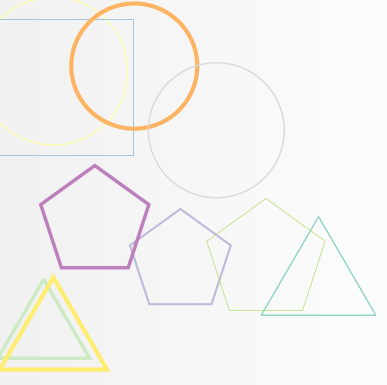[{"shape": "triangle", "thickness": 1, "radius": 0.85, "center": [0.822, 0.267]}, {"shape": "circle", "thickness": 1, "radius": 0.96, "center": [0.137, 0.815]}, {"shape": "pentagon", "thickness": 1.5, "radius": 0.68, "center": [0.466, 0.32]}, {"shape": "square", "thickness": 0.5, "radius": 0.88, "center": [0.165, 0.773]}, {"shape": "circle", "thickness": 3, "radius": 0.81, "center": [0.346, 0.828]}, {"shape": "pentagon", "thickness": 0.5, "radius": 0.8, "center": [0.686, 0.324]}, {"shape": "circle", "thickness": 1, "radius": 0.88, "center": [0.558, 0.662]}, {"shape": "pentagon", "thickness": 2.5, "radius": 0.73, "center": [0.245, 0.423]}, {"shape": "triangle", "thickness": 2.5, "radius": 0.68, "center": [0.113, 0.138]}, {"shape": "triangle", "thickness": 3, "radius": 0.8, "center": [0.138, 0.12]}]